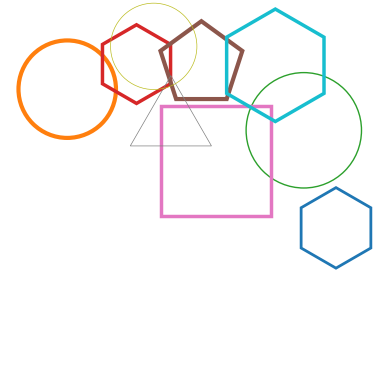[{"shape": "hexagon", "thickness": 2, "radius": 0.52, "center": [0.873, 0.408]}, {"shape": "circle", "thickness": 3, "radius": 0.63, "center": [0.175, 0.768]}, {"shape": "circle", "thickness": 1, "radius": 0.75, "center": [0.789, 0.662]}, {"shape": "hexagon", "thickness": 2.5, "radius": 0.51, "center": [0.355, 0.834]}, {"shape": "pentagon", "thickness": 3, "radius": 0.56, "center": [0.523, 0.833]}, {"shape": "square", "thickness": 2.5, "radius": 0.71, "center": [0.561, 0.582]}, {"shape": "triangle", "thickness": 0.5, "radius": 0.61, "center": [0.444, 0.682]}, {"shape": "circle", "thickness": 0.5, "radius": 0.56, "center": [0.399, 0.88]}, {"shape": "hexagon", "thickness": 2.5, "radius": 0.73, "center": [0.715, 0.83]}]